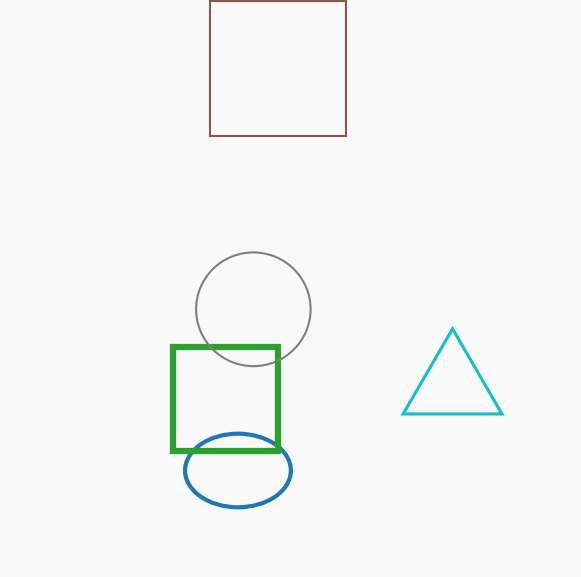[{"shape": "oval", "thickness": 2, "radius": 0.46, "center": [0.409, 0.184]}, {"shape": "square", "thickness": 3, "radius": 0.45, "center": [0.388, 0.308]}, {"shape": "square", "thickness": 1, "radius": 0.59, "center": [0.478, 0.88]}, {"shape": "circle", "thickness": 1, "radius": 0.49, "center": [0.436, 0.464]}, {"shape": "triangle", "thickness": 1.5, "radius": 0.49, "center": [0.779, 0.331]}]